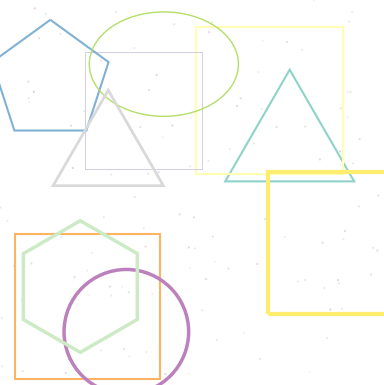[{"shape": "triangle", "thickness": 1.5, "radius": 0.97, "center": [0.752, 0.626]}, {"shape": "square", "thickness": 1.5, "radius": 0.95, "center": [0.7, 0.738]}, {"shape": "square", "thickness": 0.5, "radius": 0.76, "center": [0.372, 0.712]}, {"shape": "pentagon", "thickness": 1.5, "radius": 0.8, "center": [0.131, 0.79]}, {"shape": "square", "thickness": 1.5, "radius": 0.94, "center": [0.228, 0.204]}, {"shape": "oval", "thickness": 1, "radius": 0.97, "center": [0.426, 0.833]}, {"shape": "triangle", "thickness": 2, "radius": 0.83, "center": [0.281, 0.6]}, {"shape": "circle", "thickness": 2.5, "radius": 0.81, "center": [0.328, 0.138]}, {"shape": "hexagon", "thickness": 2.5, "radius": 0.85, "center": [0.209, 0.256]}, {"shape": "square", "thickness": 3, "radius": 0.92, "center": [0.882, 0.369]}]